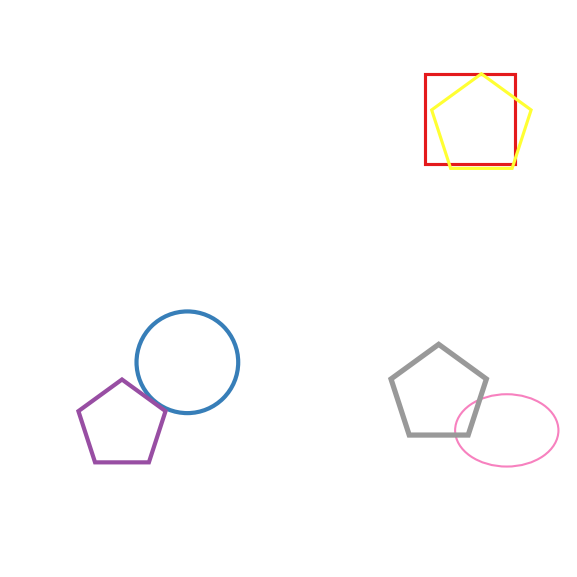[{"shape": "square", "thickness": 1.5, "radius": 0.39, "center": [0.815, 0.793]}, {"shape": "circle", "thickness": 2, "radius": 0.44, "center": [0.324, 0.372]}, {"shape": "pentagon", "thickness": 2, "radius": 0.4, "center": [0.211, 0.263]}, {"shape": "pentagon", "thickness": 1.5, "radius": 0.45, "center": [0.834, 0.781]}, {"shape": "oval", "thickness": 1, "radius": 0.45, "center": [0.878, 0.254]}, {"shape": "pentagon", "thickness": 2.5, "radius": 0.43, "center": [0.76, 0.316]}]